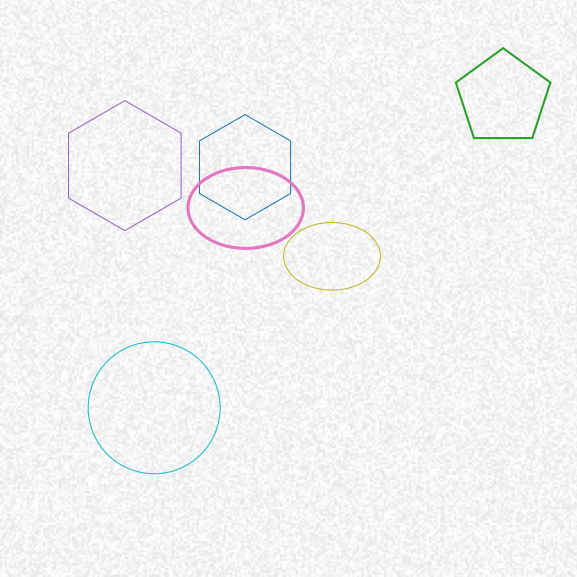[{"shape": "hexagon", "thickness": 0.5, "radius": 0.46, "center": [0.424, 0.71]}, {"shape": "pentagon", "thickness": 1, "radius": 0.43, "center": [0.871, 0.83]}, {"shape": "hexagon", "thickness": 0.5, "radius": 0.56, "center": [0.216, 0.712]}, {"shape": "oval", "thickness": 1.5, "radius": 0.5, "center": [0.425, 0.639]}, {"shape": "oval", "thickness": 0.5, "radius": 0.42, "center": [0.575, 0.555]}, {"shape": "circle", "thickness": 0.5, "radius": 0.57, "center": [0.267, 0.293]}]